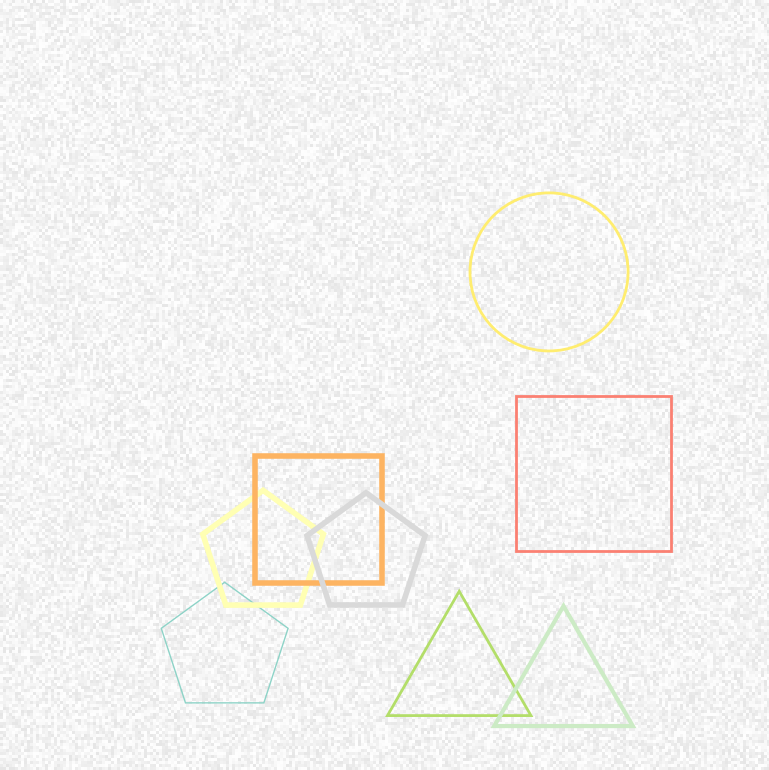[{"shape": "pentagon", "thickness": 0.5, "radius": 0.43, "center": [0.292, 0.157]}, {"shape": "pentagon", "thickness": 2, "radius": 0.41, "center": [0.342, 0.281]}, {"shape": "square", "thickness": 1, "radius": 0.5, "center": [0.771, 0.385]}, {"shape": "square", "thickness": 2, "radius": 0.41, "center": [0.414, 0.326]}, {"shape": "triangle", "thickness": 1, "radius": 0.54, "center": [0.596, 0.124]}, {"shape": "pentagon", "thickness": 2, "radius": 0.4, "center": [0.475, 0.28]}, {"shape": "triangle", "thickness": 1.5, "radius": 0.52, "center": [0.732, 0.109]}, {"shape": "circle", "thickness": 1, "radius": 0.51, "center": [0.713, 0.647]}]